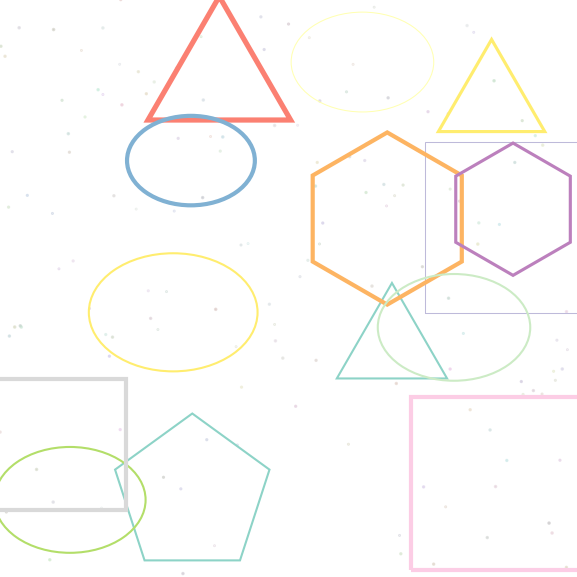[{"shape": "triangle", "thickness": 1, "radius": 0.55, "center": [0.679, 0.399]}, {"shape": "pentagon", "thickness": 1, "radius": 0.7, "center": [0.333, 0.143]}, {"shape": "oval", "thickness": 0.5, "radius": 0.62, "center": [0.628, 0.892]}, {"shape": "square", "thickness": 0.5, "radius": 0.74, "center": [0.885, 0.605]}, {"shape": "triangle", "thickness": 2.5, "radius": 0.71, "center": [0.38, 0.863]}, {"shape": "oval", "thickness": 2, "radius": 0.55, "center": [0.331, 0.721]}, {"shape": "hexagon", "thickness": 2, "radius": 0.75, "center": [0.671, 0.621]}, {"shape": "oval", "thickness": 1, "radius": 0.65, "center": [0.121, 0.134]}, {"shape": "square", "thickness": 2, "radius": 0.75, "center": [0.861, 0.161]}, {"shape": "square", "thickness": 2, "radius": 0.57, "center": [0.105, 0.229]}, {"shape": "hexagon", "thickness": 1.5, "radius": 0.57, "center": [0.888, 0.637]}, {"shape": "oval", "thickness": 1, "radius": 0.66, "center": [0.786, 0.432]}, {"shape": "triangle", "thickness": 1.5, "radius": 0.53, "center": [0.851, 0.824]}, {"shape": "oval", "thickness": 1, "radius": 0.73, "center": [0.3, 0.458]}]